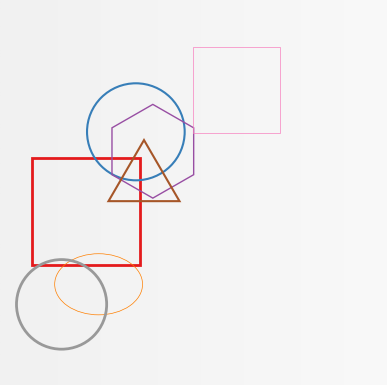[{"shape": "square", "thickness": 2, "radius": 0.7, "center": [0.221, 0.451]}, {"shape": "circle", "thickness": 1.5, "radius": 0.63, "center": [0.351, 0.658]}, {"shape": "hexagon", "thickness": 1, "radius": 0.61, "center": [0.394, 0.607]}, {"shape": "oval", "thickness": 0.5, "radius": 0.57, "center": [0.254, 0.262]}, {"shape": "triangle", "thickness": 1.5, "radius": 0.53, "center": [0.372, 0.53]}, {"shape": "square", "thickness": 0.5, "radius": 0.56, "center": [0.61, 0.766]}, {"shape": "circle", "thickness": 2, "radius": 0.58, "center": [0.159, 0.209]}]